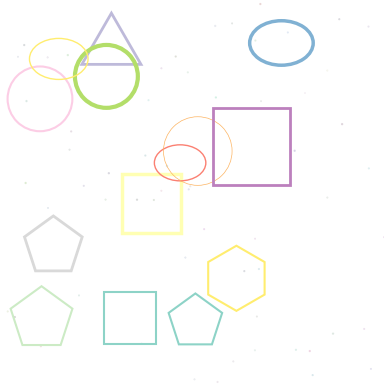[{"shape": "pentagon", "thickness": 1.5, "radius": 0.37, "center": [0.508, 0.165]}, {"shape": "square", "thickness": 1.5, "radius": 0.34, "center": [0.337, 0.175]}, {"shape": "square", "thickness": 2.5, "radius": 0.38, "center": [0.393, 0.471]}, {"shape": "triangle", "thickness": 2, "radius": 0.44, "center": [0.289, 0.877]}, {"shape": "oval", "thickness": 1, "radius": 0.33, "center": [0.468, 0.577]}, {"shape": "oval", "thickness": 2.5, "radius": 0.41, "center": [0.731, 0.888]}, {"shape": "circle", "thickness": 0.5, "radius": 0.45, "center": [0.514, 0.608]}, {"shape": "circle", "thickness": 3, "radius": 0.41, "center": [0.276, 0.802]}, {"shape": "circle", "thickness": 1.5, "radius": 0.42, "center": [0.104, 0.743]}, {"shape": "pentagon", "thickness": 2, "radius": 0.39, "center": [0.139, 0.36]}, {"shape": "square", "thickness": 2, "radius": 0.5, "center": [0.654, 0.619]}, {"shape": "pentagon", "thickness": 1.5, "radius": 0.42, "center": [0.108, 0.172]}, {"shape": "oval", "thickness": 1, "radius": 0.38, "center": [0.153, 0.847]}, {"shape": "hexagon", "thickness": 1.5, "radius": 0.42, "center": [0.614, 0.277]}]